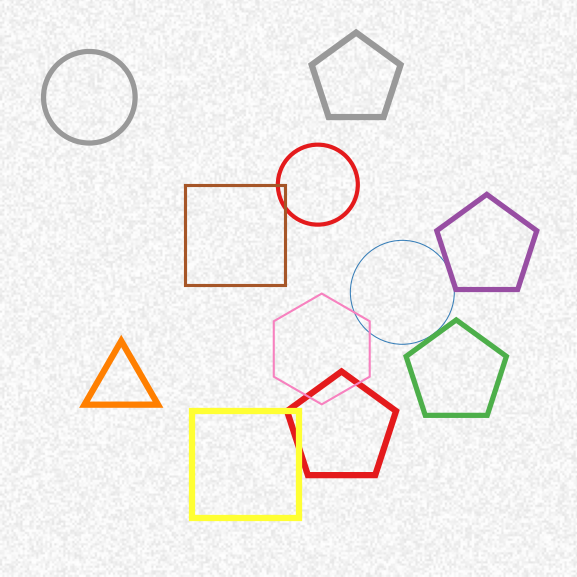[{"shape": "circle", "thickness": 2, "radius": 0.35, "center": [0.55, 0.679]}, {"shape": "pentagon", "thickness": 3, "radius": 0.5, "center": [0.591, 0.257]}, {"shape": "circle", "thickness": 0.5, "radius": 0.45, "center": [0.697, 0.493]}, {"shape": "pentagon", "thickness": 2.5, "radius": 0.46, "center": [0.79, 0.354]}, {"shape": "pentagon", "thickness": 2.5, "radius": 0.46, "center": [0.843, 0.571]}, {"shape": "triangle", "thickness": 3, "radius": 0.37, "center": [0.21, 0.335]}, {"shape": "square", "thickness": 3, "radius": 0.47, "center": [0.425, 0.195]}, {"shape": "square", "thickness": 1.5, "radius": 0.43, "center": [0.407, 0.592]}, {"shape": "hexagon", "thickness": 1, "radius": 0.48, "center": [0.557, 0.395]}, {"shape": "pentagon", "thickness": 3, "radius": 0.4, "center": [0.617, 0.862]}, {"shape": "circle", "thickness": 2.5, "radius": 0.4, "center": [0.155, 0.831]}]